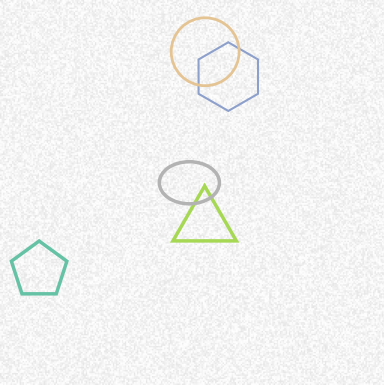[{"shape": "pentagon", "thickness": 2.5, "radius": 0.38, "center": [0.102, 0.298]}, {"shape": "hexagon", "thickness": 1.5, "radius": 0.45, "center": [0.593, 0.801]}, {"shape": "triangle", "thickness": 2.5, "radius": 0.48, "center": [0.532, 0.422]}, {"shape": "circle", "thickness": 2, "radius": 0.44, "center": [0.533, 0.866]}, {"shape": "oval", "thickness": 2.5, "radius": 0.39, "center": [0.492, 0.525]}]